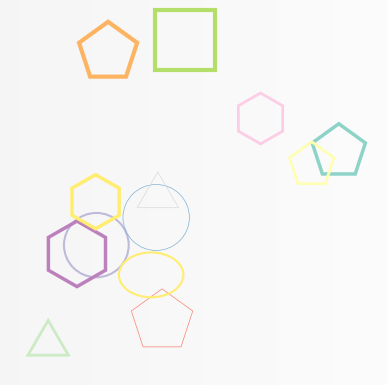[{"shape": "pentagon", "thickness": 2.5, "radius": 0.36, "center": [0.874, 0.606]}, {"shape": "pentagon", "thickness": 2, "radius": 0.3, "center": [0.804, 0.572]}, {"shape": "circle", "thickness": 1.5, "radius": 0.42, "center": [0.249, 0.363]}, {"shape": "pentagon", "thickness": 0.5, "radius": 0.42, "center": [0.418, 0.166]}, {"shape": "circle", "thickness": 0.5, "radius": 0.43, "center": [0.403, 0.435]}, {"shape": "pentagon", "thickness": 3, "radius": 0.39, "center": [0.279, 0.865]}, {"shape": "square", "thickness": 3, "radius": 0.39, "center": [0.478, 0.895]}, {"shape": "hexagon", "thickness": 2, "radius": 0.33, "center": [0.672, 0.692]}, {"shape": "triangle", "thickness": 0.5, "radius": 0.31, "center": [0.407, 0.491]}, {"shape": "hexagon", "thickness": 2.5, "radius": 0.43, "center": [0.199, 0.341]}, {"shape": "triangle", "thickness": 2, "radius": 0.3, "center": [0.124, 0.108]}, {"shape": "hexagon", "thickness": 2.5, "radius": 0.35, "center": [0.247, 0.476]}, {"shape": "oval", "thickness": 1.5, "radius": 0.42, "center": [0.39, 0.286]}]